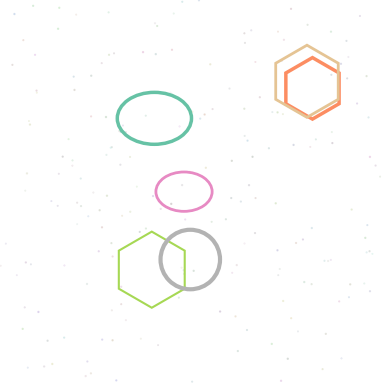[{"shape": "oval", "thickness": 2.5, "radius": 0.48, "center": [0.401, 0.693]}, {"shape": "hexagon", "thickness": 2.5, "radius": 0.4, "center": [0.812, 0.77]}, {"shape": "oval", "thickness": 2, "radius": 0.37, "center": [0.478, 0.502]}, {"shape": "hexagon", "thickness": 1.5, "radius": 0.49, "center": [0.394, 0.3]}, {"shape": "hexagon", "thickness": 2, "radius": 0.47, "center": [0.797, 0.789]}, {"shape": "circle", "thickness": 3, "radius": 0.39, "center": [0.494, 0.326]}]